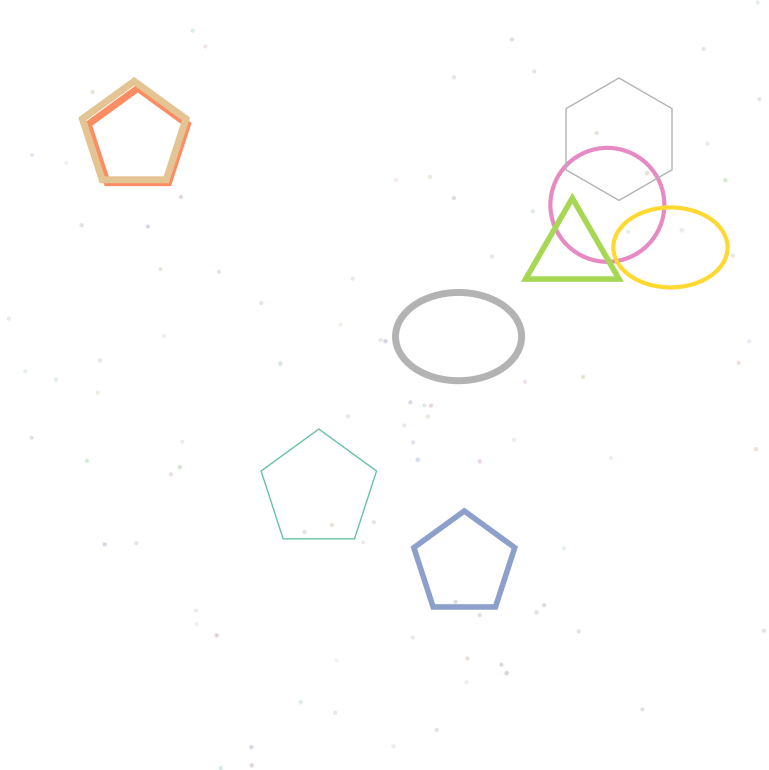[{"shape": "pentagon", "thickness": 0.5, "radius": 0.39, "center": [0.414, 0.364]}, {"shape": "pentagon", "thickness": 2.5, "radius": 0.34, "center": [0.179, 0.818]}, {"shape": "pentagon", "thickness": 2, "radius": 0.34, "center": [0.603, 0.267]}, {"shape": "circle", "thickness": 1.5, "radius": 0.37, "center": [0.789, 0.734]}, {"shape": "triangle", "thickness": 2, "radius": 0.35, "center": [0.743, 0.673]}, {"shape": "oval", "thickness": 1.5, "radius": 0.37, "center": [0.871, 0.679]}, {"shape": "pentagon", "thickness": 2.5, "radius": 0.35, "center": [0.174, 0.824]}, {"shape": "hexagon", "thickness": 0.5, "radius": 0.4, "center": [0.804, 0.819]}, {"shape": "oval", "thickness": 2.5, "radius": 0.41, "center": [0.596, 0.563]}]